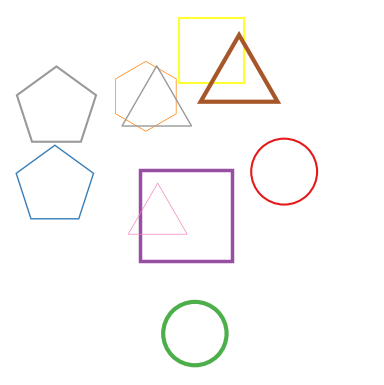[{"shape": "circle", "thickness": 1.5, "radius": 0.43, "center": [0.738, 0.554]}, {"shape": "pentagon", "thickness": 1, "radius": 0.53, "center": [0.142, 0.517]}, {"shape": "circle", "thickness": 3, "radius": 0.41, "center": [0.506, 0.134]}, {"shape": "square", "thickness": 2.5, "radius": 0.59, "center": [0.484, 0.44]}, {"shape": "hexagon", "thickness": 0.5, "radius": 0.45, "center": [0.379, 0.75]}, {"shape": "square", "thickness": 1.5, "radius": 0.42, "center": [0.55, 0.868]}, {"shape": "triangle", "thickness": 3, "radius": 0.58, "center": [0.621, 0.794]}, {"shape": "triangle", "thickness": 0.5, "radius": 0.44, "center": [0.41, 0.436]}, {"shape": "triangle", "thickness": 1, "radius": 0.52, "center": [0.407, 0.725]}, {"shape": "pentagon", "thickness": 1.5, "radius": 0.54, "center": [0.147, 0.719]}]